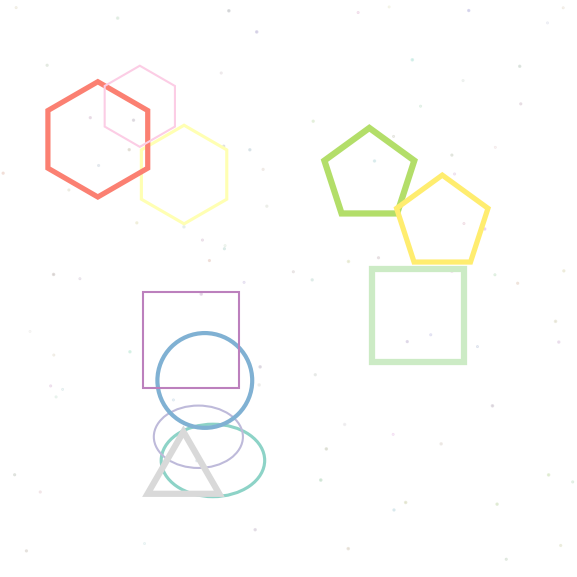[{"shape": "oval", "thickness": 1.5, "radius": 0.45, "center": [0.369, 0.202]}, {"shape": "hexagon", "thickness": 1.5, "radius": 0.43, "center": [0.319, 0.697]}, {"shape": "oval", "thickness": 1, "radius": 0.39, "center": [0.344, 0.243]}, {"shape": "hexagon", "thickness": 2.5, "radius": 0.5, "center": [0.169, 0.758]}, {"shape": "circle", "thickness": 2, "radius": 0.41, "center": [0.355, 0.34]}, {"shape": "pentagon", "thickness": 3, "radius": 0.41, "center": [0.64, 0.696]}, {"shape": "hexagon", "thickness": 1, "radius": 0.35, "center": [0.242, 0.815]}, {"shape": "triangle", "thickness": 3, "radius": 0.36, "center": [0.318, 0.18]}, {"shape": "square", "thickness": 1, "radius": 0.41, "center": [0.331, 0.41]}, {"shape": "square", "thickness": 3, "radius": 0.4, "center": [0.724, 0.453]}, {"shape": "pentagon", "thickness": 2.5, "radius": 0.42, "center": [0.766, 0.613]}]